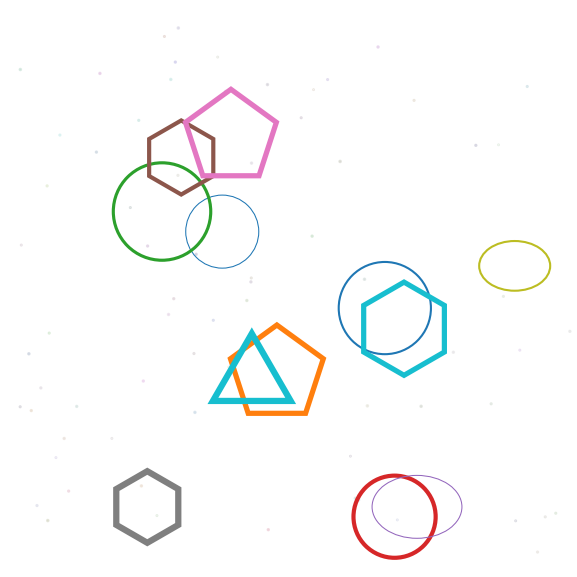[{"shape": "circle", "thickness": 1, "radius": 0.4, "center": [0.666, 0.466]}, {"shape": "circle", "thickness": 0.5, "radius": 0.32, "center": [0.385, 0.598]}, {"shape": "pentagon", "thickness": 2.5, "radius": 0.42, "center": [0.479, 0.352]}, {"shape": "circle", "thickness": 1.5, "radius": 0.42, "center": [0.281, 0.633]}, {"shape": "circle", "thickness": 2, "radius": 0.36, "center": [0.683, 0.104]}, {"shape": "oval", "thickness": 0.5, "radius": 0.39, "center": [0.722, 0.121]}, {"shape": "hexagon", "thickness": 2, "radius": 0.32, "center": [0.314, 0.726]}, {"shape": "pentagon", "thickness": 2.5, "radius": 0.41, "center": [0.4, 0.762]}, {"shape": "hexagon", "thickness": 3, "radius": 0.31, "center": [0.255, 0.121]}, {"shape": "oval", "thickness": 1, "radius": 0.31, "center": [0.891, 0.539]}, {"shape": "triangle", "thickness": 3, "radius": 0.39, "center": [0.436, 0.344]}, {"shape": "hexagon", "thickness": 2.5, "radius": 0.4, "center": [0.7, 0.43]}]